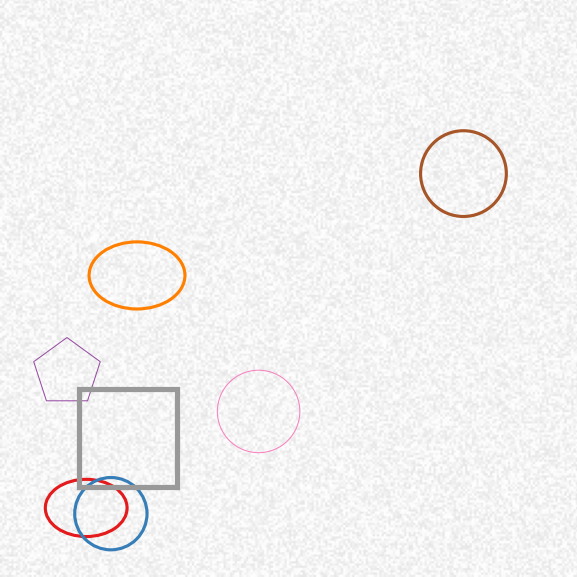[{"shape": "oval", "thickness": 1.5, "radius": 0.35, "center": [0.149, 0.12]}, {"shape": "circle", "thickness": 1.5, "radius": 0.31, "center": [0.192, 0.11]}, {"shape": "pentagon", "thickness": 0.5, "radius": 0.3, "center": [0.116, 0.354]}, {"shape": "oval", "thickness": 1.5, "radius": 0.41, "center": [0.237, 0.522]}, {"shape": "circle", "thickness": 1.5, "radius": 0.37, "center": [0.803, 0.699]}, {"shape": "circle", "thickness": 0.5, "radius": 0.36, "center": [0.448, 0.287]}, {"shape": "square", "thickness": 2.5, "radius": 0.42, "center": [0.222, 0.241]}]